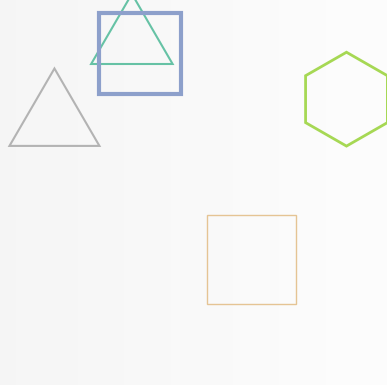[{"shape": "triangle", "thickness": 1.5, "radius": 0.61, "center": [0.34, 0.894]}, {"shape": "square", "thickness": 3, "radius": 0.53, "center": [0.361, 0.861]}, {"shape": "hexagon", "thickness": 2, "radius": 0.61, "center": [0.894, 0.742]}, {"shape": "square", "thickness": 1, "radius": 0.57, "center": [0.649, 0.326]}, {"shape": "triangle", "thickness": 1.5, "radius": 0.67, "center": [0.141, 0.688]}]